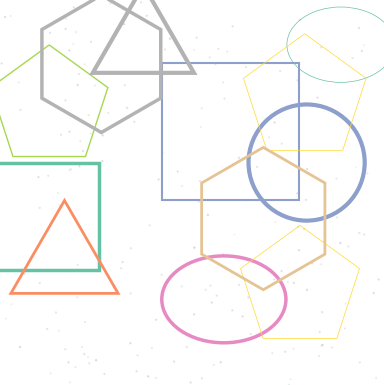[{"shape": "square", "thickness": 2.5, "radius": 0.69, "center": [0.12, 0.438]}, {"shape": "oval", "thickness": 0.5, "radius": 0.7, "center": [0.885, 0.884]}, {"shape": "triangle", "thickness": 2, "radius": 0.8, "center": [0.167, 0.318]}, {"shape": "square", "thickness": 1.5, "radius": 0.89, "center": [0.599, 0.659]}, {"shape": "circle", "thickness": 3, "radius": 0.75, "center": [0.796, 0.578]}, {"shape": "oval", "thickness": 2.5, "radius": 0.81, "center": [0.581, 0.222]}, {"shape": "pentagon", "thickness": 1, "radius": 0.8, "center": [0.128, 0.723]}, {"shape": "pentagon", "thickness": 0.5, "radius": 0.84, "center": [0.792, 0.745]}, {"shape": "pentagon", "thickness": 0.5, "radius": 0.81, "center": [0.779, 0.252]}, {"shape": "hexagon", "thickness": 2, "radius": 0.92, "center": [0.684, 0.432]}, {"shape": "hexagon", "thickness": 2.5, "radius": 0.89, "center": [0.263, 0.834]}, {"shape": "triangle", "thickness": 3, "radius": 0.76, "center": [0.372, 0.887]}]